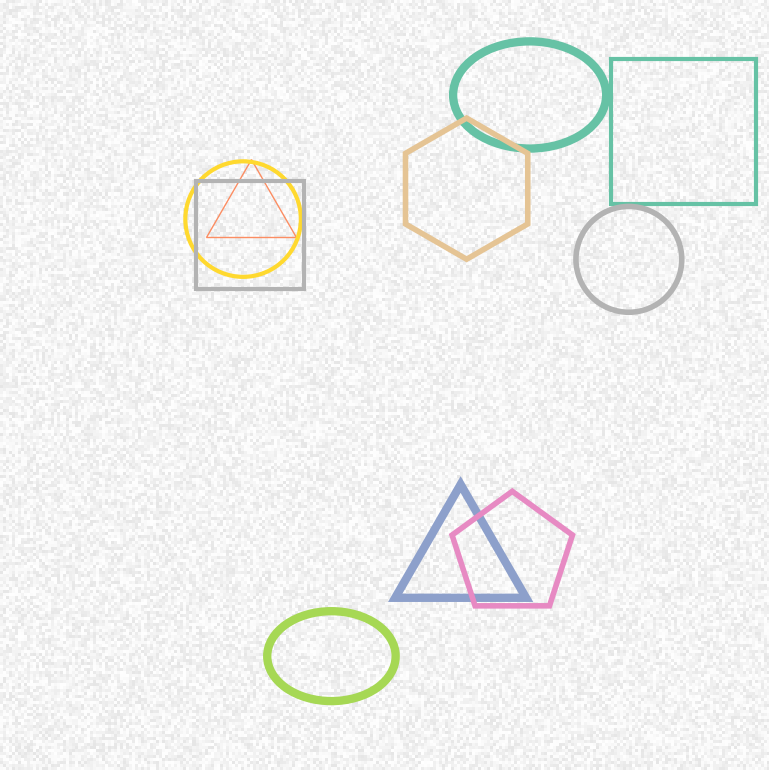[{"shape": "oval", "thickness": 3, "radius": 0.5, "center": [0.688, 0.877]}, {"shape": "square", "thickness": 1.5, "radius": 0.47, "center": [0.888, 0.829]}, {"shape": "triangle", "thickness": 0.5, "radius": 0.34, "center": [0.327, 0.725]}, {"shape": "triangle", "thickness": 3, "radius": 0.49, "center": [0.598, 0.273]}, {"shape": "pentagon", "thickness": 2, "radius": 0.41, "center": [0.665, 0.28]}, {"shape": "oval", "thickness": 3, "radius": 0.42, "center": [0.43, 0.148]}, {"shape": "circle", "thickness": 1.5, "radius": 0.38, "center": [0.316, 0.715]}, {"shape": "hexagon", "thickness": 2, "radius": 0.46, "center": [0.606, 0.755]}, {"shape": "circle", "thickness": 2, "radius": 0.34, "center": [0.817, 0.663]}, {"shape": "square", "thickness": 1.5, "radius": 0.35, "center": [0.325, 0.695]}]